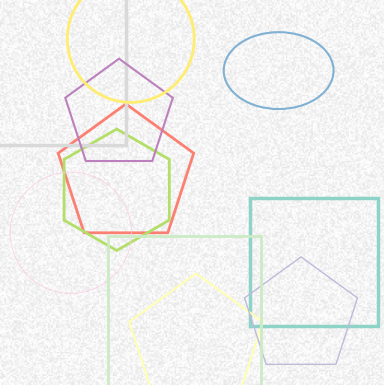[{"shape": "square", "thickness": 2.5, "radius": 0.83, "center": [0.816, 0.32]}, {"shape": "pentagon", "thickness": 1.5, "radius": 0.91, "center": [0.509, 0.108]}, {"shape": "pentagon", "thickness": 1, "radius": 0.77, "center": [0.782, 0.178]}, {"shape": "pentagon", "thickness": 2, "radius": 0.92, "center": [0.327, 0.545]}, {"shape": "oval", "thickness": 1.5, "radius": 0.71, "center": [0.724, 0.817]}, {"shape": "hexagon", "thickness": 2, "radius": 0.79, "center": [0.303, 0.507]}, {"shape": "circle", "thickness": 0.5, "radius": 0.79, "center": [0.184, 0.395]}, {"shape": "square", "thickness": 2.5, "radius": 0.97, "center": [0.134, 0.816]}, {"shape": "pentagon", "thickness": 1.5, "radius": 0.73, "center": [0.309, 0.701]}, {"shape": "square", "thickness": 2, "radius": 1.0, "center": [0.48, 0.187]}, {"shape": "circle", "thickness": 2, "radius": 0.82, "center": [0.34, 0.899]}]